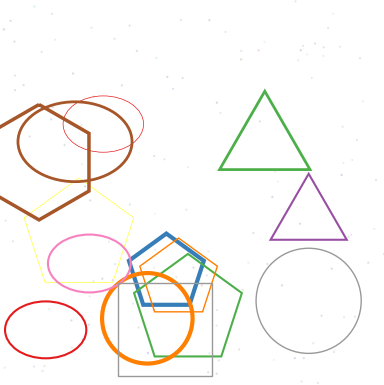[{"shape": "oval", "thickness": 0.5, "radius": 0.52, "center": [0.268, 0.678]}, {"shape": "oval", "thickness": 1.5, "radius": 0.53, "center": [0.119, 0.143]}, {"shape": "pentagon", "thickness": 3, "radius": 0.51, "center": [0.432, 0.291]}, {"shape": "triangle", "thickness": 2, "radius": 0.68, "center": [0.688, 0.627]}, {"shape": "pentagon", "thickness": 1.5, "radius": 0.74, "center": [0.488, 0.193]}, {"shape": "triangle", "thickness": 1.5, "radius": 0.57, "center": [0.802, 0.434]}, {"shape": "circle", "thickness": 3, "radius": 0.59, "center": [0.383, 0.173]}, {"shape": "pentagon", "thickness": 1, "radius": 0.53, "center": [0.464, 0.276]}, {"shape": "pentagon", "thickness": 0.5, "radius": 0.75, "center": [0.205, 0.388]}, {"shape": "hexagon", "thickness": 2.5, "radius": 0.75, "center": [0.101, 0.579]}, {"shape": "oval", "thickness": 2, "radius": 0.74, "center": [0.195, 0.632]}, {"shape": "oval", "thickness": 1.5, "radius": 0.54, "center": [0.232, 0.316]}, {"shape": "circle", "thickness": 1, "radius": 0.68, "center": [0.802, 0.219]}, {"shape": "square", "thickness": 1, "radius": 0.61, "center": [0.428, 0.144]}]